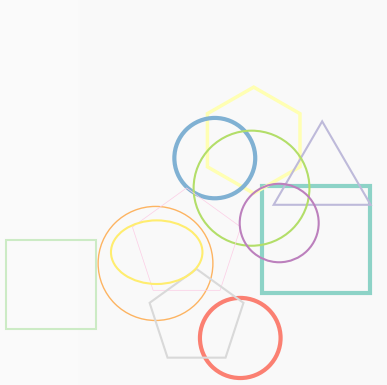[{"shape": "square", "thickness": 3, "radius": 0.7, "center": [0.815, 0.377]}, {"shape": "hexagon", "thickness": 2.5, "radius": 0.69, "center": [0.655, 0.636]}, {"shape": "triangle", "thickness": 1.5, "radius": 0.72, "center": [0.831, 0.54]}, {"shape": "circle", "thickness": 3, "radius": 0.52, "center": [0.62, 0.122]}, {"shape": "circle", "thickness": 3, "radius": 0.52, "center": [0.554, 0.589]}, {"shape": "circle", "thickness": 1, "radius": 0.74, "center": [0.401, 0.316]}, {"shape": "circle", "thickness": 1.5, "radius": 0.75, "center": [0.649, 0.511]}, {"shape": "pentagon", "thickness": 0.5, "radius": 0.74, "center": [0.482, 0.365]}, {"shape": "pentagon", "thickness": 1.5, "radius": 0.64, "center": [0.507, 0.174]}, {"shape": "circle", "thickness": 1.5, "radius": 0.51, "center": [0.721, 0.421]}, {"shape": "square", "thickness": 1.5, "radius": 0.58, "center": [0.132, 0.26]}, {"shape": "oval", "thickness": 1.5, "radius": 0.59, "center": [0.404, 0.345]}]